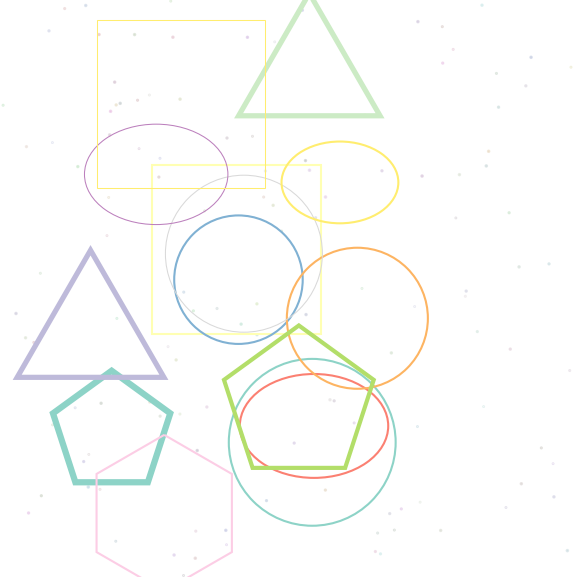[{"shape": "circle", "thickness": 1, "radius": 0.72, "center": [0.541, 0.233]}, {"shape": "pentagon", "thickness": 3, "radius": 0.53, "center": [0.193, 0.25]}, {"shape": "square", "thickness": 1, "radius": 0.73, "center": [0.41, 0.568]}, {"shape": "triangle", "thickness": 2.5, "radius": 0.73, "center": [0.157, 0.419]}, {"shape": "oval", "thickness": 1, "radius": 0.64, "center": [0.544, 0.262]}, {"shape": "circle", "thickness": 1, "radius": 0.56, "center": [0.413, 0.515]}, {"shape": "circle", "thickness": 1, "radius": 0.61, "center": [0.619, 0.448]}, {"shape": "pentagon", "thickness": 2, "radius": 0.68, "center": [0.518, 0.299]}, {"shape": "hexagon", "thickness": 1, "radius": 0.68, "center": [0.284, 0.111]}, {"shape": "circle", "thickness": 0.5, "radius": 0.68, "center": [0.422, 0.56]}, {"shape": "oval", "thickness": 0.5, "radius": 0.62, "center": [0.27, 0.697]}, {"shape": "triangle", "thickness": 2.5, "radius": 0.71, "center": [0.536, 0.869]}, {"shape": "oval", "thickness": 1, "radius": 0.51, "center": [0.589, 0.683]}, {"shape": "square", "thickness": 0.5, "radius": 0.73, "center": [0.313, 0.819]}]